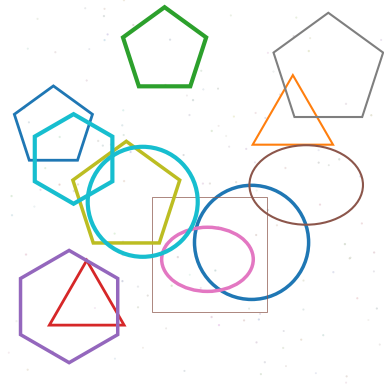[{"shape": "pentagon", "thickness": 2, "radius": 0.53, "center": [0.139, 0.67]}, {"shape": "circle", "thickness": 2.5, "radius": 0.74, "center": [0.653, 0.37]}, {"shape": "triangle", "thickness": 1.5, "radius": 0.6, "center": [0.761, 0.684]}, {"shape": "pentagon", "thickness": 3, "radius": 0.57, "center": [0.427, 0.868]}, {"shape": "triangle", "thickness": 2, "radius": 0.56, "center": [0.225, 0.212]}, {"shape": "hexagon", "thickness": 2.5, "radius": 0.73, "center": [0.18, 0.204]}, {"shape": "square", "thickness": 0.5, "radius": 0.75, "center": [0.545, 0.339]}, {"shape": "oval", "thickness": 1.5, "radius": 0.74, "center": [0.795, 0.52]}, {"shape": "oval", "thickness": 2.5, "radius": 0.59, "center": [0.539, 0.326]}, {"shape": "pentagon", "thickness": 1.5, "radius": 0.75, "center": [0.853, 0.817]}, {"shape": "pentagon", "thickness": 2.5, "radius": 0.73, "center": [0.328, 0.487]}, {"shape": "circle", "thickness": 3, "radius": 0.71, "center": [0.371, 0.476]}, {"shape": "hexagon", "thickness": 3, "radius": 0.58, "center": [0.191, 0.587]}]